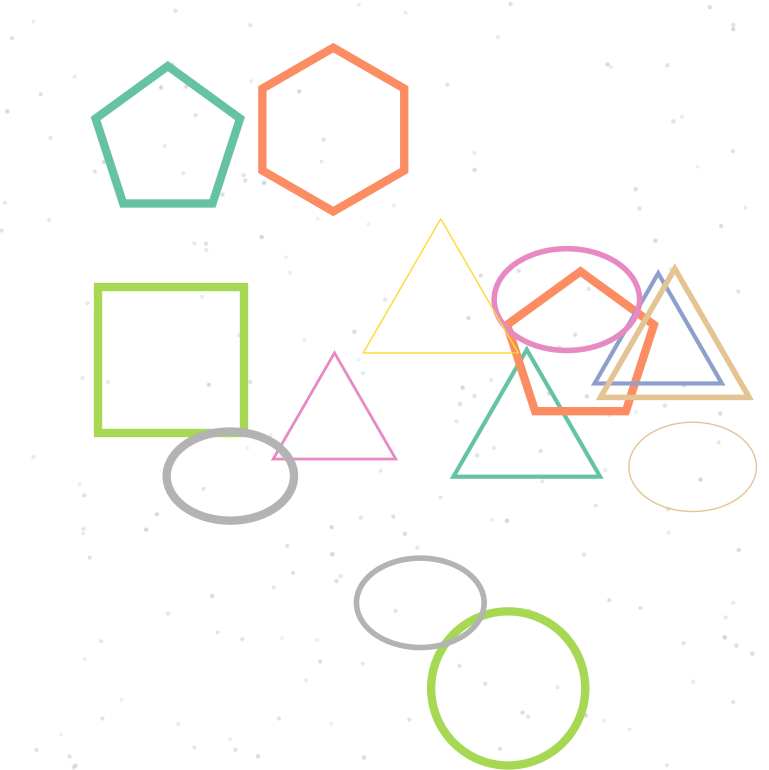[{"shape": "pentagon", "thickness": 3, "radius": 0.49, "center": [0.218, 0.816]}, {"shape": "triangle", "thickness": 1.5, "radius": 0.55, "center": [0.684, 0.436]}, {"shape": "hexagon", "thickness": 3, "radius": 0.53, "center": [0.433, 0.832]}, {"shape": "pentagon", "thickness": 3, "radius": 0.5, "center": [0.754, 0.547]}, {"shape": "triangle", "thickness": 1.5, "radius": 0.48, "center": [0.855, 0.55]}, {"shape": "triangle", "thickness": 1, "radius": 0.46, "center": [0.434, 0.45]}, {"shape": "oval", "thickness": 2, "radius": 0.47, "center": [0.736, 0.611]}, {"shape": "square", "thickness": 3, "radius": 0.47, "center": [0.223, 0.532]}, {"shape": "circle", "thickness": 3, "radius": 0.5, "center": [0.66, 0.106]}, {"shape": "triangle", "thickness": 0.5, "radius": 0.58, "center": [0.572, 0.6]}, {"shape": "oval", "thickness": 0.5, "radius": 0.41, "center": [0.9, 0.394]}, {"shape": "triangle", "thickness": 2, "radius": 0.56, "center": [0.876, 0.54]}, {"shape": "oval", "thickness": 2, "radius": 0.41, "center": [0.546, 0.217]}, {"shape": "oval", "thickness": 3, "radius": 0.41, "center": [0.299, 0.382]}]